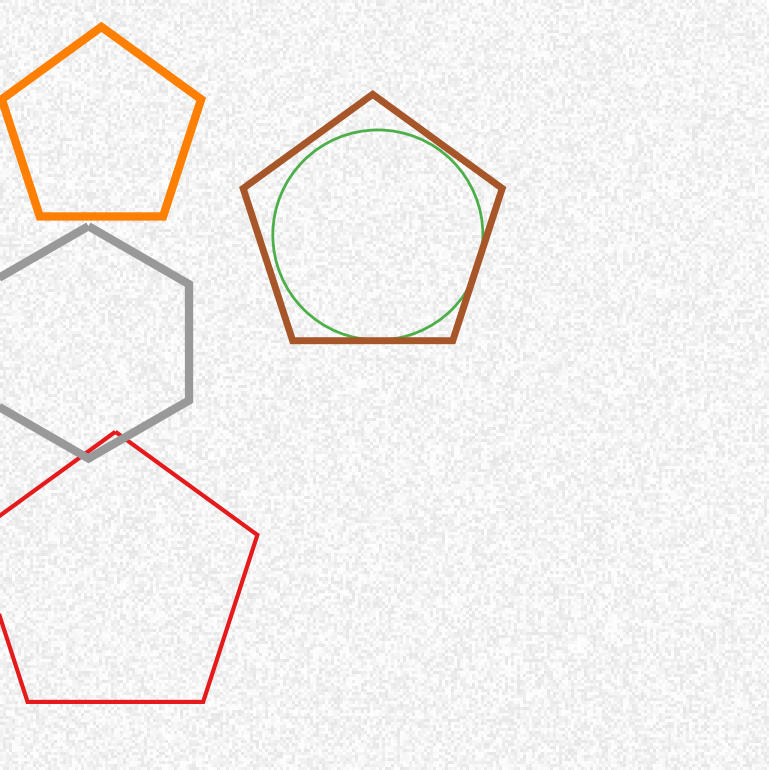[{"shape": "pentagon", "thickness": 1.5, "radius": 0.97, "center": [0.15, 0.245]}, {"shape": "circle", "thickness": 1, "radius": 0.68, "center": [0.491, 0.695]}, {"shape": "pentagon", "thickness": 3, "radius": 0.68, "center": [0.132, 0.829]}, {"shape": "pentagon", "thickness": 2.5, "radius": 0.88, "center": [0.484, 0.701]}, {"shape": "hexagon", "thickness": 3, "radius": 0.75, "center": [0.115, 0.555]}]